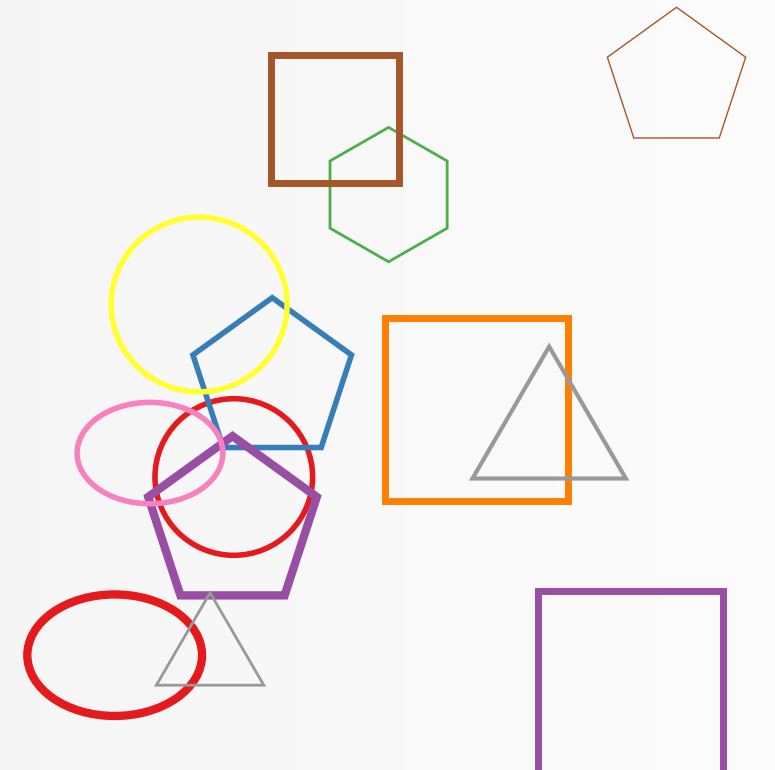[{"shape": "circle", "thickness": 2, "radius": 0.51, "center": [0.302, 0.381]}, {"shape": "oval", "thickness": 3, "radius": 0.56, "center": [0.148, 0.149]}, {"shape": "pentagon", "thickness": 2, "radius": 0.54, "center": [0.351, 0.506]}, {"shape": "hexagon", "thickness": 1, "radius": 0.44, "center": [0.501, 0.747]}, {"shape": "square", "thickness": 2.5, "radius": 0.6, "center": [0.813, 0.113]}, {"shape": "pentagon", "thickness": 3, "radius": 0.57, "center": [0.3, 0.319]}, {"shape": "square", "thickness": 2.5, "radius": 0.59, "center": [0.615, 0.468]}, {"shape": "circle", "thickness": 2, "radius": 0.57, "center": [0.257, 0.605]}, {"shape": "square", "thickness": 2.5, "radius": 0.41, "center": [0.432, 0.845]}, {"shape": "pentagon", "thickness": 0.5, "radius": 0.47, "center": [0.873, 0.897]}, {"shape": "oval", "thickness": 2, "radius": 0.47, "center": [0.194, 0.412]}, {"shape": "triangle", "thickness": 1.5, "radius": 0.57, "center": [0.709, 0.436]}, {"shape": "triangle", "thickness": 1, "radius": 0.4, "center": [0.271, 0.15]}]